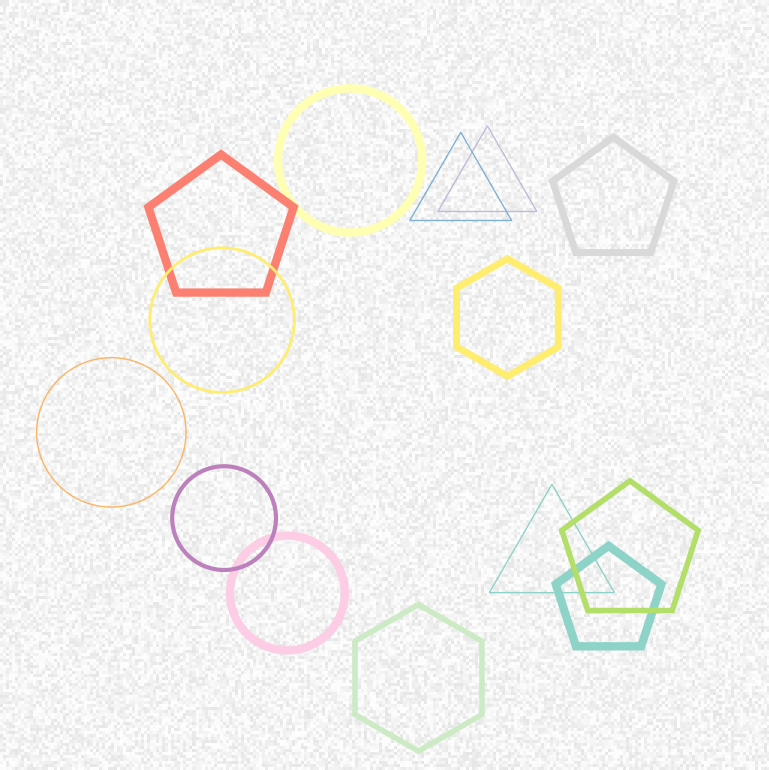[{"shape": "triangle", "thickness": 0.5, "radius": 0.47, "center": [0.717, 0.277]}, {"shape": "pentagon", "thickness": 3, "radius": 0.36, "center": [0.79, 0.219]}, {"shape": "circle", "thickness": 3, "radius": 0.47, "center": [0.455, 0.792]}, {"shape": "triangle", "thickness": 0.5, "radius": 0.37, "center": [0.633, 0.762]}, {"shape": "pentagon", "thickness": 3, "radius": 0.5, "center": [0.287, 0.7]}, {"shape": "triangle", "thickness": 0.5, "radius": 0.38, "center": [0.598, 0.752]}, {"shape": "circle", "thickness": 0.5, "radius": 0.49, "center": [0.145, 0.438]}, {"shape": "pentagon", "thickness": 2, "radius": 0.47, "center": [0.818, 0.282]}, {"shape": "circle", "thickness": 3, "radius": 0.37, "center": [0.373, 0.23]}, {"shape": "pentagon", "thickness": 2.5, "radius": 0.41, "center": [0.797, 0.739]}, {"shape": "circle", "thickness": 1.5, "radius": 0.34, "center": [0.291, 0.327]}, {"shape": "hexagon", "thickness": 2, "radius": 0.48, "center": [0.543, 0.12]}, {"shape": "circle", "thickness": 1, "radius": 0.47, "center": [0.288, 0.584]}, {"shape": "hexagon", "thickness": 2.5, "radius": 0.38, "center": [0.659, 0.588]}]